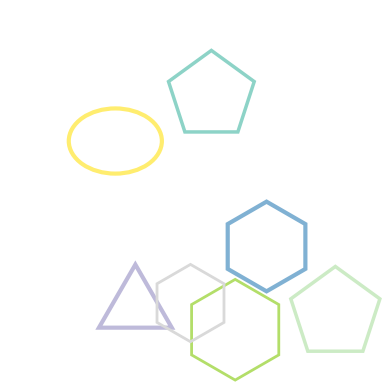[{"shape": "pentagon", "thickness": 2.5, "radius": 0.59, "center": [0.549, 0.752]}, {"shape": "triangle", "thickness": 3, "radius": 0.55, "center": [0.352, 0.204]}, {"shape": "hexagon", "thickness": 3, "radius": 0.58, "center": [0.692, 0.36]}, {"shape": "hexagon", "thickness": 2, "radius": 0.65, "center": [0.611, 0.144]}, {"shape": "hexagon", "thickness": 2, "radius": 0.5, "center": [0.495, 0.213]}, {"shape": "pentagon", "thickness": 2.5, "radius": 0.61, "center": [0.871, 0.186]}, {"shape": "oval", "thickness": 3, "radius": 0.6, "center": [0.3, 0.634]}]